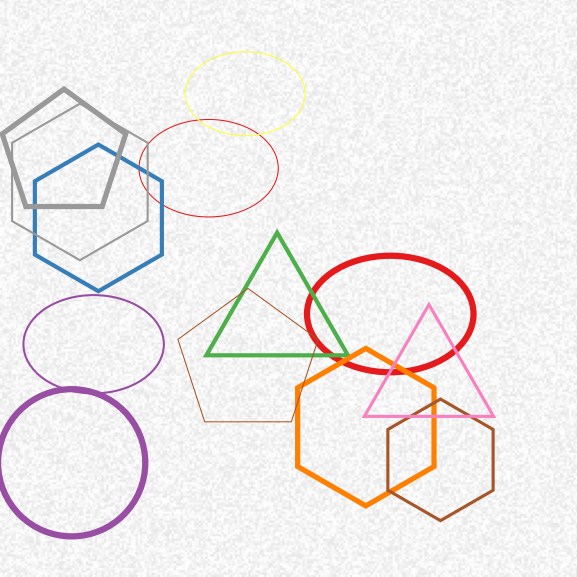[{"shape": "oval", "thickness": 3, "radius": 0.72, "center": [0.676, 0.455]}, {"shape": "oval", "thickness": 0.5, "radius": 0.6, "center": [0.361, 0.708]}, {"shape": "hexagon", "thickness": 2, "radius": 0.63, "center": [0.17, 0.622]}, {"shape": "triangle", "thickness": 2, "radius": 0.71, "center": [0.48, 0.455]}, {"shape": "circle", "thickness": 3, "radius": 0.64, "center": [0.124, 0.198]}, {"shape": "oval", "thickness": 1, "radius": 0.61, "center": [0.162, 0.403]}, {"shape": "hexagon", "thickness": 2.5, "radius": 0.68, "center": [0.633, 0.259]}, {"shape": "oval", "thickness": 0.5, "radius": 0.52, "center": [0.425, 0.837]}, {"shape": "pentagon", "thickness": 0.5, "radius": 0.64, "center": [0.429, 0.372]}, {"shape": "hexagon", "thickness": 1.5, "radius": 0.53, "center": [0.763, 0.203]}, {"shape": "triangle", "thickness": 1.5, "radius": 0.65, "center": [0.743, 0.343]}, {"shape": "hexagon", "thickness": 1, "radius": 0.68, "center": [0.138, 0.684]}, {"shape": "pentagon", "thickness": 2.5, "radius": 0.56, "center": [0.111, 0.732]}]